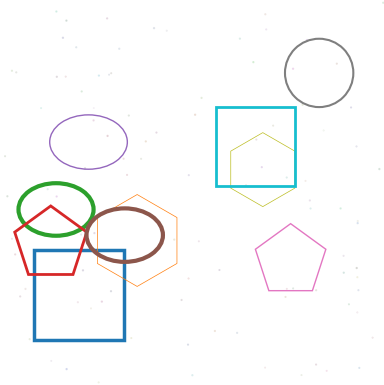[{"shape": "square", "thickness": 2.5, "radius": 0.58, "center": [0.205, 0.233]}, {"shape": "hexagon", "thickness": 0.5, "radius": 0.6, "center": [0.356, 0.375]}, {"shape": "oval", "thickness": 3, "radius": 0.49, "center": [0.146, 0.456]}, {"shape": "pentagon", "thickness": 2, "radius": 0.49, "center": [0.132, 0.367]}, {"shape": "oval", "thickness": 1, "radius": 0.5, "center": [0.23, 0.631]}, {"shape": "oval", "thickness": 3, "radius": 0.5, "center": [0.324, 0.389]}, {"shape": "pentagon", "thickness": 1, "radius": 0.48, "center": [0.755, 0.323]}, {"shape": "circle", "thickness": 1.5, "radius": 0.44, "center": [0.829, 0.811]}, {"shape": "hexagon", "thickness": 0.5, "radius": 0.48, "center": [0.683, 0.559]}, {"shape": "square", "thickness": 2, "radius": 0.52, "center": [0.664, 0.619]}]